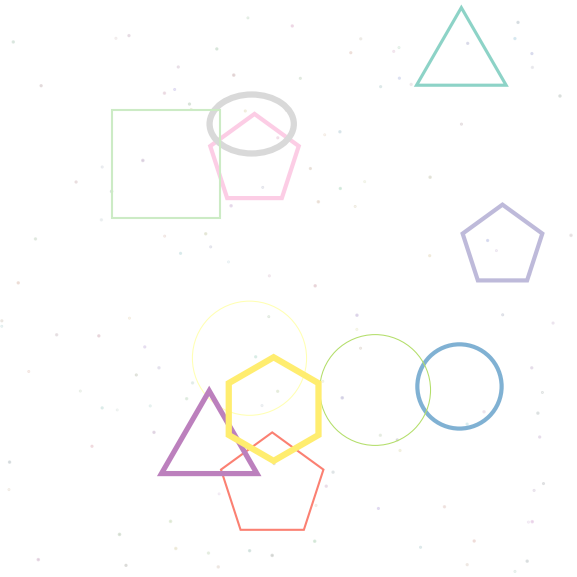[{"shape": "triangle", "thickness": 1.5, "radius": 0.45, "center": [0.799, 0.896]}, {"shape": "circle", "thickness": 0.5, "radius": 0.49, "center": [0.432, 0.379]}, {"shape": "pentagon", "thickness": 2, "radius": 0.36, "center": [0.87, 0.572]}, {"shape": "pentagon", "thickness": 1, "radius": 0.47, "center": [0.471, 0.157]}, {"shape": "circle", "thickness": 2, "radius": 0.36, "center": [0.796, 0.33]}, {"shape": "circle", "thickness": 0.5, "radius": 0.48, "center": [0.65, 0.324]}, {"shape": "pentagon", "thickness": 2, "radius": 0.4, "center": [0.441, 0.721]}, {"shape": "oval", "thickness": 3, "radius": 0.36, "center": [0.436, 0.784]}, {"shape": "triangle", "thickness": 2.5, "radius": 0.48, "center": [0.362, 0.227]}, {"shape": "square", "thickness": 1, "radius": 0.47, "center": [0.287, 0.715]}, {"shape": "hexagon", "thickness": 3, "radius": 0.45, "center": [0.474, 0.291]}]